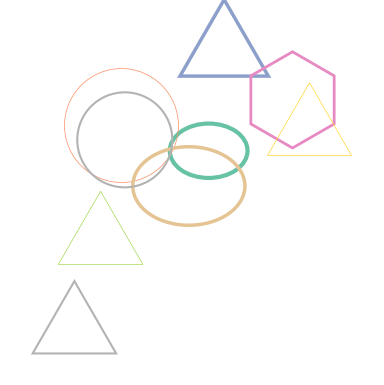[{"shape": "oval", "thickness": 3, "radius": 0.5, "center": [0.542, 0.608]}, {"shape": "circle", "thickness": 0.5, "radius": 0.74, "center": [0.316, 0.674]}, {"shape": "triangle", "thickness": 2.5, "radius": 0.66, "center": [0.582, 0.869]}, {"shape": "hexagon", "thickness": 2, "radius": 0.62, "center": [0.76, 0.741]}, {"shape": "triangle", "thickness": 0.5, "radius": 0.63, "center": [0.261, 0.377]}, {"shape": "triangle", "thickness": 0.5, "radius": 0.63, "center": [0.804, 0.659]}, {"shape": "oval", "thickness": 2.5, "radius": 0.73, "center": [0.491, 0.517]}, {"shape": "triangle", "thickness": 1.5, "radius": 0.63, "center": [0.193, 0.145]}, {"shape": "circle", "thickness": 1.5, "radius": 0.62, "center": [0.324, 0.637]}]